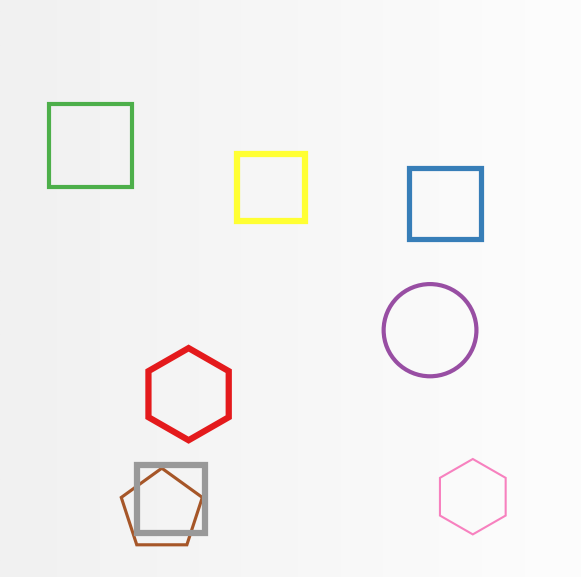[{"shape": "hexagon", "thickness": 3, "radius": 0.4, "center": [0.324, 0.317]}, {"shape": "square", "thickness": 2.5, "radius": 0.31, "center": [0.766, 0.647]}, {"shape": "square", "thickness": 2, "radius": 0.36, "center": [0.156, 0.747]}, {"shape": "circle", "thickness": 2, "radius": 0.4, "center": [0.74, 0.427]}, {"shape": "square", "thickness": 3, "radius": 0.29, "center": [0.466, 0.675]}, {"shape": "pentagon", "thickness": 1.5, "radius": 0.37, "center": [0.278, 0.115]}, {"shape": "hexagon", "thickness": 1, "radius": 0.33, "center": [0.813, 0.139]}, {"shape": "square", "thickness": 3, "radius": 0.29, "center": [0.295, 0.135]}]